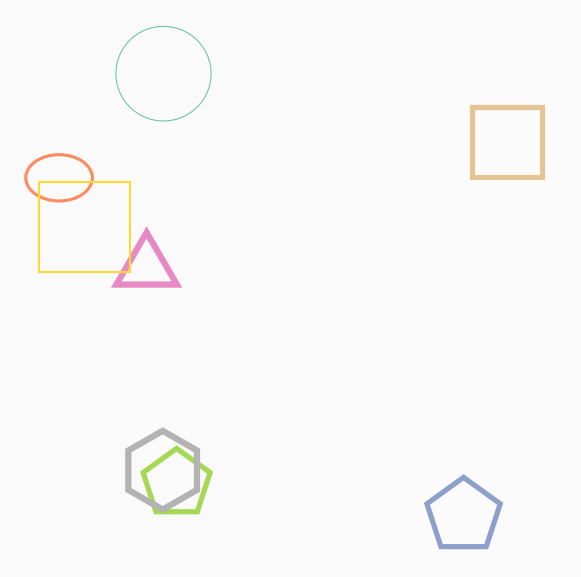[{"shape": "circle", "thickness": 0.5, "radius": 0.41, "center": [0.281, 0.872]}, {"shape": "oval", "thickness": 1.5, "radius": 0.29, "center": [0.102, 0.691]}, {"shape": "pentagon", "thickness": 2.5, "radius": 0.33, "center": [0.798, 0.106]}, {"shape": "triangle", "thickness": 3, "radius": 0.3, "center": [0.252, 0.536]}, {"shape": "pentagon", "thickness": 2.5, "radius": 0.3, "center": [0.304, 0.162]}, {"shape": "square", "thickness": 1, "radius": 0.39, "center": [0.146, 0.606]}, {"shape": "square", "thickness": 2.5, "radius": 0.3, "center": [0.872, 0.753]}, {"shape": "hexagon", "thickness": 3, "radius": 0.34, "center": [0.28, 0.185]}]